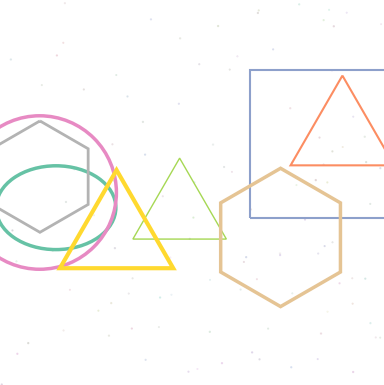[{"shape": "oval", "thickness": 2.5, "radius": 0.78, "center": [0.145, 0.461]}, {"shape": "triangle", "thickness": 1.5, "radius": 0.78, "center": [0.889, 0.648]}, {"shape": "square", "thickness": 1.5, "radius": 0.96, "center": [0.841, 0.626]}, {"shape": "circle", "thickness": 2.5, "radius": 1.0, "center": [0.103, 0.5]}, {"shape": "triangle", "thickness": 1, "radius": 0.7, "center": [0.467, 0.449]}, {"shape": "triangle", "thickness": 3, "radius": 0.85, "center": [0.303, 0.388]}, {"shape": "hexagon", "thickness": 2.5, "radius": 0.9, "center": [0.729, 0.383]}, {"shape": "hexagon", "thickness": 2, "radius": 0.72, "center": [0.104, 0.541]}]